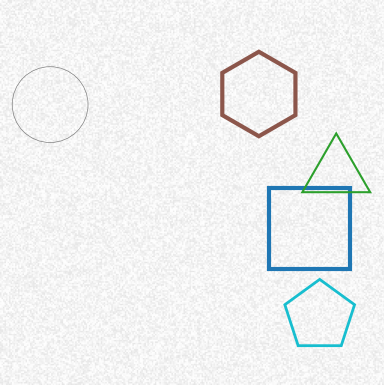[{"shape": "square", "thickness": 3, "radius": 0.52, "center": [0.804, 0.407]}, {"shape": "triangle", "thickness": 1.5, "radius": 0.51, "center": [0.873, 0.552]}, {"shape": "hexagon", "thickness": 3, "radius": 0.55, "center": [0.672, 0.756]}, {"shape": "circle", "thickness": 0.5, "radius": 0.49, "center": [0.13, 0.728]}, {"shape": "pentagon", "thickness": 2, "radius": 0.48, "center": [0.83, 0.179]}]